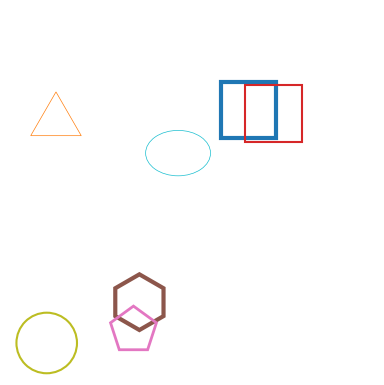[{"shape": "square", "thickness": 3, "radius": 0.36, "center": [0.646, 0.714]}, {"shape": "triangle", "thickness": 0.5, "radius": 0.38, "center": [0.145, 0.685]}, {"shape": "square", "thickness": 1.5, "radius": 0.37, "center": [0.71, 0.706]}, {"shape": "hexagon", "thickness": 3, "radius": 0.36, "center": [0.362, 0.215]}, {"shape": "pentagon", "thickness": 2, "radius": 0.31, "center": [0.347, 0.142]}, {"shape": "circle", "thickness": 1.5, "radius": 0.39, "center": [0.121, 0.109]}, {"shape": "oval", "thickness": 0.5, "radius": 0.42, "center": [0.463, 0.602]}]